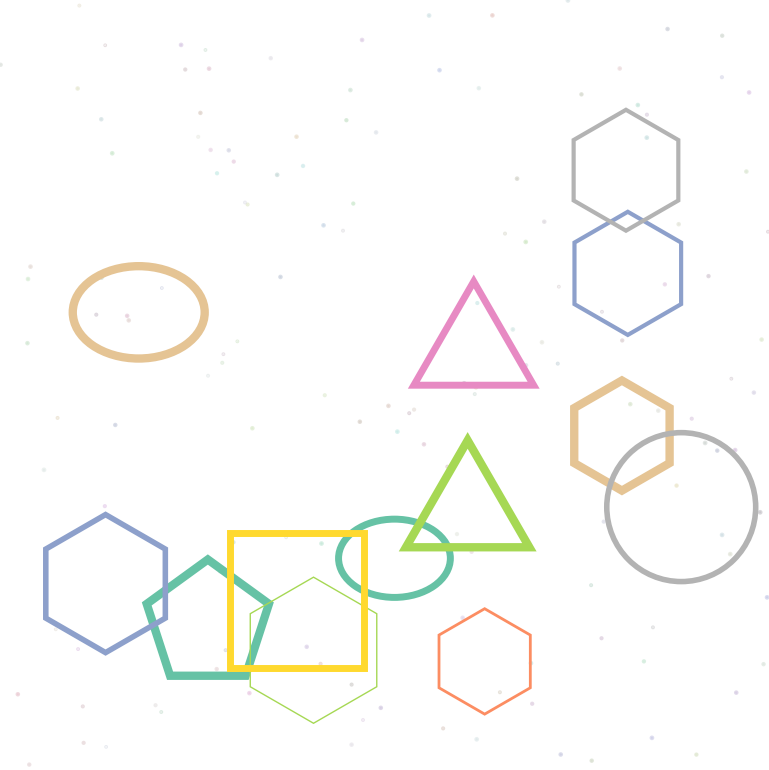[{"shape": "pentagon", "thickness": 3, "radius": 0.42, "center": [0.27, 0.19]}, {"shape": "oval", "thickness": 2.5, "radius": 0.36, "center": [0.512, 0.275]}, {"shape": "hexagon", "thickness": 1, "radius": 0.34, "center": [0.629, 0.141]}, {"shape": "hexagon", "thickness": 1.5, "radius": 0.4, "center": [0.815, 0.645]}, {"shape": "hexagon", "thickness": 2, "radius": 0.45, "center": [0.137, 0.242]}, {"shape": "triangle", "thickness": 2.5, "radius": 0.45, "center": [0.615, 0.545]}, {"shape": "hexagon", "thickness": 0.5, "radius": 0.47, "center": [0.407, 0.156]}, {"shape": "triangle", "thickness": 3, "radius": 0.46, "center": [0.607, 0.336]}, {"shape": "square", "thickness": 2.5, "radius": 0.44, "center": [0.385, 0.22]}, {"shape": "hexagon", "thickness": 3, "radius": 0.36, "center": [0.808, 0.434]}, {"shape": "oval", "thickness": 3, "radius": 0.43, "center": [0.18, 0.594]}, {"shape": "hexagon", "thickness": 1.5, "radius": 0.39, "center": [0.813, 0.779]}, {"shape": "circle", "thickness": 2, "radius": 0.48, "center": [0.885, 0.341]}]